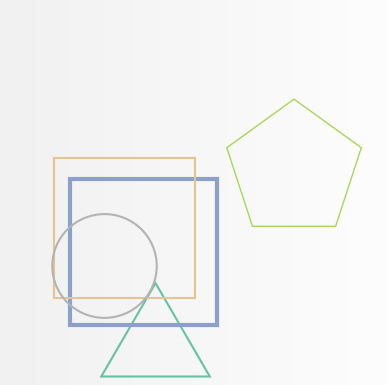[{"shape": "triangle", "thickness": 1.5, "radius": 0.81, "center": [0.401, 0.103]}, {"shape": "square", "thickness": 3, "radius": 0.95, "center": [0.371, 0.346]}, {"shape": "pentagon", "thickness": 1, "radius": 0.91, "center": [0.759, 0.56]}, {"shape": "square", "thickness": 1.5, "radius": 0.91, "center": [0.321, 0.407]}, {"shape": "circle", "thickness": 1.5, "radius": 0.67, "center": [0.27, 0.309]}]